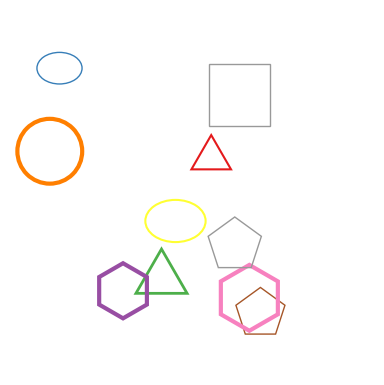[{"shape": "triangle", "thickness": 1.5, "radius": 0.3, "center": [0.549, 0.59]}, {"shape": "oval", "thickness": 1, "radius": 0.29, "center": [0.155, 0.823]}, {"shape": "triangle", "thickness": 2, "radius": 0.38, "center": [0.419, 0.276]}, {"shape": "hexagon", "thickness": 3, "radius": 0.36, "center": [0.32, 0.245]}, {"shape": "circle", "thickness": 3, "radius": 0.42, "center": [0.129, 0.607]}, {"shape": "oval", "thickness": 1.5, "radius": 0.39, "center": [0.456, 0.426]}, {"shape": "pentagon", "thickness": 1, "radius": 0.33, "center": [0.676, 0.186]}, {"shape": "hexagon", "thickness": 3, "radius": 0.43, "center": [0.648, 0.226]}, {"shape": "pentagon", "thickness": 1, "radius": 0.36, "center": [0.61, 0.364]}, {"shape": "square", "thickness": 1, "radius": 0.4, "center": [0.623, 0.753]}]